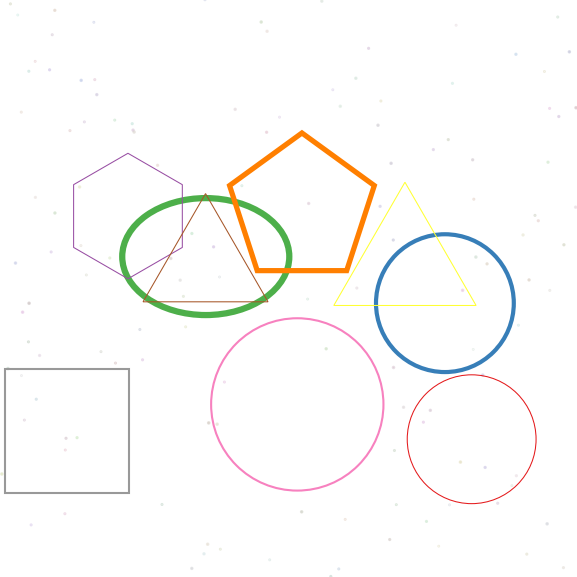[{"shape": "circle", "thickness": 0.5, "radius": 0.56, "center": [0.817, 0.239]}, {"shape": "circle", "thickness": 2, "radius": 0.6, "center": [0.77, 0.474]}, {"shape": "oval", "thickness": 3, "radius": 0.72, "center": [0.356, 0.555]}, {"shape": "hexagon", "thickness": 0.5, "radius": 0.54, "center": [0.222, 0.625]}, {"shape": "pentagon", "thickness": 2.5, "radius": 0.66, "center": [0.523, 0.637]}, {"shape": "triangle", "thickness": 0.5, "radius": 0.71, "center": [0.701, 0.541]}, {"shape": "triangle", "thickness": 0.5, "radius": 0.62, "center": [0.356, 0.539]}, {"shape": "circle", "thickness": 1, "radius": 0.75, "center": [0.515, 0.299]}, {"shape": "square", "thickness": 1, "radius": 0.54, "center": [0.116, 0.253]}]